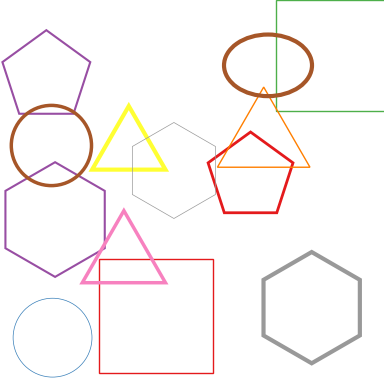[{"shape": "square", "thickness": 1, "radius": 0.74, "center": [0.405, 0.179]}, {"shape": "pentagon", "thickness": 2, "radius": 0.58, "center": [0.651, 0.541]}, {"shape": "circle", "thickness": 0.5, "radius": 0.51, "center": [0.136, 0.123]}, {"shape": "square", "thickness": 1, "radius": 0.72, "center": [0.861, 0.856]}, {"shape": "hexagon", "thickness": 1.5, "radius": 0.74, "center": [0.143, 0.43]}, {"shape": "pentagon", "thickness": 1.5, "radius": 0.6, "center": [0.12, 0.802]}, {"shape": "triangle", "thickness": 1, "radius": 0.69, "center": [0.685, 0.635]}, {"shape": "triangle", "thickness": 3, "radius": 0.55, "center": [0.335, 0.614]}, {"shape": "oval", "thickness": 3, "radius": 0.57, "center": [0.696, 0.83]}, {"shape": "circle", "thickness": 2.5, "radius": 0.52, "center": [0.134, 0.622]}, {"shape": "triangle", "thickness": 2.5, "radius": 0.62, "center": [0.322, 0.328]}, {"shape": "hexagon", "thickness": 3, "radius": 0.72, "center": [0.81, 0.201]}, {"shape": "hexagon", "thickness": 0.5, "radius": 0.62, "center": [0.452, 0.557]}]